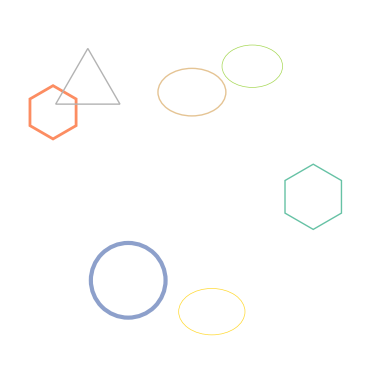[{"shape": "hexagon", "thickness": 1, "radius": 0.42, "center": [0.814, 0.489]}, {"shape": "hexagon", "thickness": 2, "radius": 0.35, "center": [0.138, 0.708]}, {"shape": "circle", "thickness": 3, "radius": 0.49, "center": [0.333, 0.272]}, {"shape": "oval", "thickness": 0.5, "radius": 0.39, "center": [0.655, 0.828]}, {"shape": "oval", "thickness": 0.5, "radius": 0.43, "center": [0.55, 0.19]}, {"shape": "oval", "thickness": 1, "radius": 0.44, "center": [0.498, 0.761]}, {"shape": "triangle", "thickness": 1, "radius": 0.48, "center": [0.228, 0.778]}]